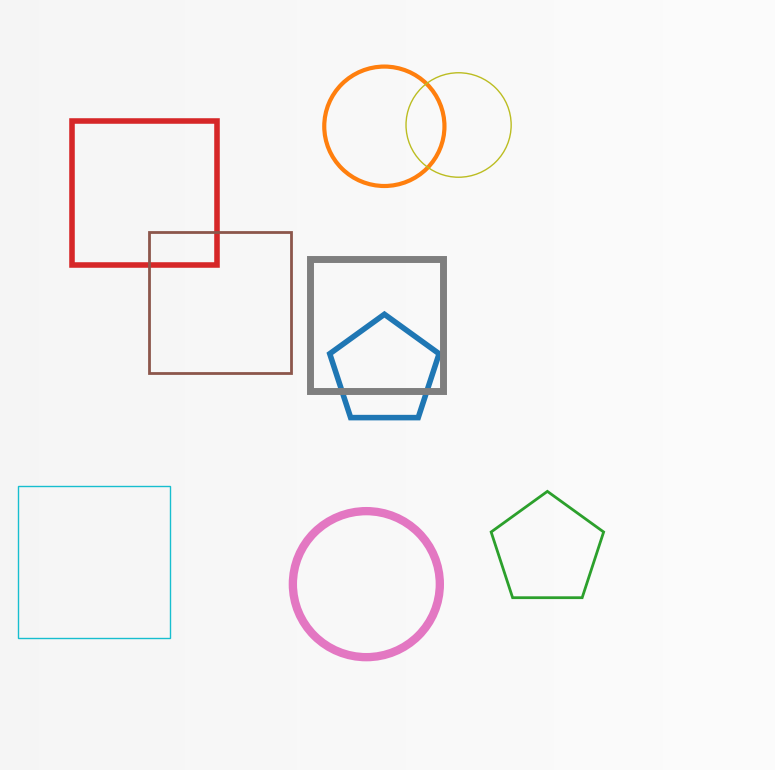[{"shape": "pentagon", "thickness": 2, "radius": 0.37, "center": [0.496, 0.518]}, {"shape": "circle", "thickness": 1.5, "radius": 0.39, "center": [0.496, 0.836]}, {"shape": "pentagon", "thickness": 1, "radius": 0.38, "center": [0.706, 0.286]}, {"shape": "square", "thickness": 2, "radius": 0.47, "center": [0.186, 0.75]}, {"shape": "square", "thickness": 1, "radius": 0.46, "center": [0.284, 0.607]}, {"shape": "circle", "thickness": 3, "radius": 0.47, "center": [0.473, 0.241]}, {"shape": "square", "thickness": 2.5, "radius": 0.43, "center": [0.486, 0.577]}, {"shape": "circle", "thickness": 0.5, "radius": 0.34, "center": [0.592, 0.838]}, {"shape": "square", "thickness": 0.5, "radius": 0.49, "center": [0.121, 0.27]}]